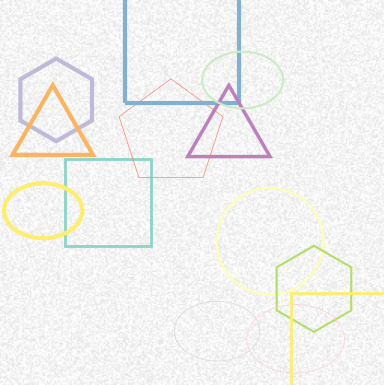[{"shape": "square", "thickness": 2, "radius": 0.56, "center": [0.281, 0.473]}, {"shape": "circle", "thickness": 1.5, "radius": 0.69, "center": [0.701, 0.373]}, {"shape": "hexagon", "thickness": 3, "radius": 0.54, "center": [0.146, 0.741]}, {"shape": "pentagon", "thickness": 0.5, "radius": 0.71, "center": [0.444, 0.653]}, {"shape": "square", "thickness": 3, "radius": 0.74, "center": [0.473, 0.88]}, {"shape": "triangle", "thickness": 3, "radius": 0.6, "center": [0.137, 0.658]}, {"shape": "hexagon", "thickness": 1.5, "radius": 0.56, "center": [0.815, 0.25]}, {"shape": "oval", "thickness": 0.5, "radius": 0.63, "center": [0.768, 0.12]}, {"shape": "oval", "thickness": 0.5, "radius": 0.55, "center": [0.564, 0.14]}, {"shape": "triangle", "thickness": 2.5, "radius": 0.62, "center": [0.594, 0.655]}, {"shape": "oval", "thickness": 1.5, "radius": 0.53, "center": [0.63, 0.792]}, {"shape": "oval", "thickness": 3, "radius": 0.51, "center": [0.112, 0.453]}, {"shape": "square", "thickness": 2, "radius": 0.66, "center": [0.887, 0.107]}]